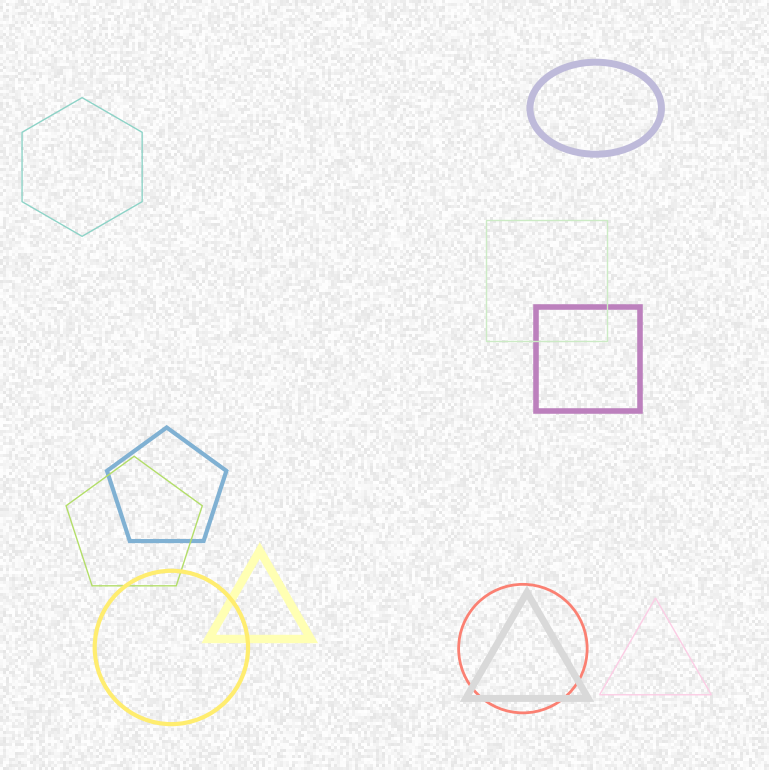[{"shape": "hexagon", "thickness": 0.5, "radius": 0.45, "center": [0.107, 0.783]}, {"shape": "triangle", "thickness": 3, "radius": 0.38, "center": [0.337, 0.208]}, {"shape": "oval", "thickness": 2.5, "radius": 0.43, "center": [0.774, 0.859]}, {"shape": "circle", "thickness": 1, "radius": 0.42, "center": [0.679, 0.158]}, {"shape": "pentagon", "thickness": 1.5, "radius": 0.41, "center": [0.216, 0.363]}, {"shape": "pentagon", "thickness": 0.5, "radius": 0.46, "center": [0.174, 0.314]}, {"shape": "triangle", "thickness": 0.5, "radius": 0.42, "center": [0.851, 0.14]}, {"shape": "triangle", "thickness": 2.5, "radius": 0.46, "center": [0.684, 0.139]}, {"shape": "square", "thickness": 2, "radius": 0.34, "center": [0.763, 0.534]}, {"shape": "square", "thickness": 0.5, "radius": 0.39, "center": [0.71, 0.635]}, {"shape": "circle", "thickness": 1.5, "radius": 0.5, "center": [0.223, 0.159]}]